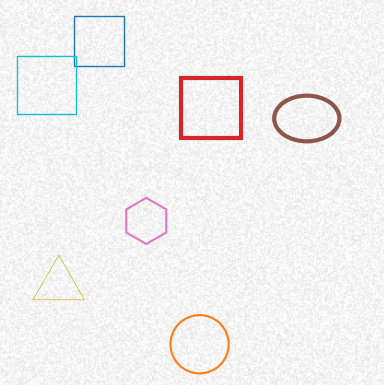[{"shape": "square", "thickness": 1, "radius": 0.32, "center": [0.257, 0.894]}, {"shape": "circle", "thickness": 1.5, "radius": 0.38, "center": [0.518, 0.106]}, {"shape": "square", "thickness": 3, "radius": 0.39, "center": [0.548, 0.719]}, {"shape": "oval", "thickness": 3, "radius": 0.42, "center": [0.797, 0.692]}, {"shape": "hexagon", "thickness": 1.5, "radius": 0.3, "center": [0.38, 0.426]}, {"shape": "triangle", "thickness": 0.5, "radius": 0.39, "center": [0.153, 0.26]}, {"shape": "square", "thickness": 1, "radius": 0.38, "center": [0.121, 0.779]}]